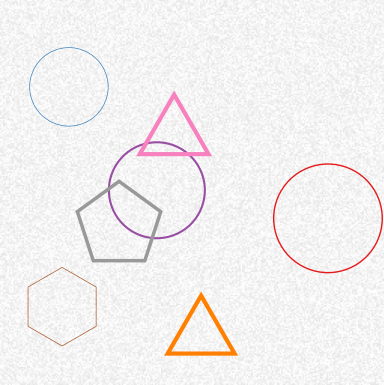[{"shape": "circle", "thickness": 1, "radius": 0.71, "center": [0.852, 0.433]}, {"shape": "circle", "thickness": 0.5, "radius": 0.51, "center": [0.179, 0.774]}, {"shape": "circle", "thickness": 1.5, "radius": 0.62, "center": [0.407, 0.506]}, {"shape": "triangle", "thickness": 3, "radius": 0.5, "center": [0.522, 0.132]}, {"shape": "hexagon", "thickness": 0.5, "radius": 0.51, "center": [0.161, 0.203]}, {"shape": "triangle", "thickness": 3, "radius": 0.52, "center": [0.452, 0.651]}, {"shape": "pentagon", "thickness": 2.5, "radius": 0.57, "center": [0.309, 0.415]}]